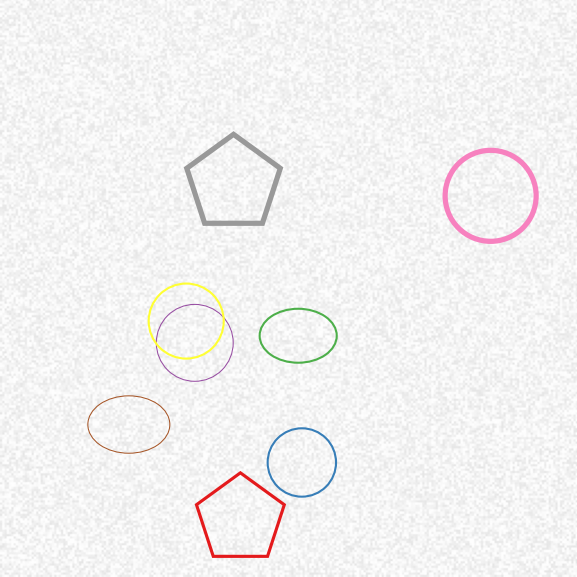[{"shape": "pentagon", "thickness": 1.5, "radius": 0.4, "center": [0.416, 0.1]}, {"shape": "circle", "thickness": 1, "radius": 0.3, "center": [0.523, 0.198]}, {"shape": "oval", "thickness": 1, "radius": 0.33, "center": [0.516, 0.418]}, {"shape": "circle", "thickness": 0.5, "radius": 0.33, "center": [0.337, 0.405]}, {"shape": "circle", "thickness": 1, "radius": 0.32, "center": [0.322, 0.443]}, {"shape": "oval", "thickness": 0.5, "radius": 0.35, "center": [0.223, 0.264]}, {"shape": "circle", "thickness": 2.5, "radius": 0.39, "center": [0.85, 0.66]}, {"shape": "pentagon", "thickness": 2.5, "radius": 0.43, "center": [0.404, 0.681]}]